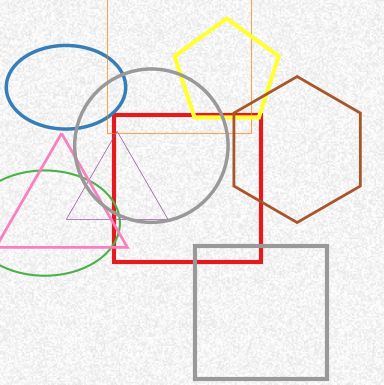[{"shape": "square", "thickness": 3, "radius": 0.96, "center": [0.486, 0.51]}, {"shape": "oval", "thickness": 2.5, "radius": 0.78, "center": [0.171, 0.773]}, {"shape": "oval", "thickness": 1.5, "radius": 0.98, "center": [0.116, 0.421]}, {"shape": "triangle", "thickness": 0.5, "radius": 0.76, "center": [0.304, 0.506]}, {"shape": "square", "thickness": 0.5, "radius": 0.93, "center": [0.465, 0.84]}, {"shape": "pentagon", "thickness": 3, "radius": 0.71, "center": [0.589, 0.81]}, {"shape": "hexagon", "thickness": 2, "radius": 0.95, "center": [0.772, 0.612]}, {"shape": "triangle", "thickness": 2, "radius": 0.99, "center": [0.16, 0.456]}, {"shape": "circle", "thickness": 2.5, "radius": 1.0, "center": [0.393, 0.622]}, {"shape": "square", "thickness": 3, "radius": 0.86, "center": [0.678, 0.189]}]